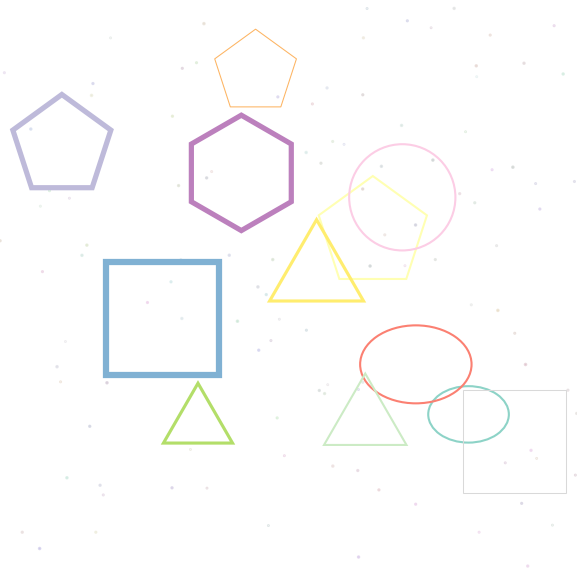[{"shape": "oval", "thickness": 1, "radius": 0.35, "center": [0.811, 0.282]}, {"shape": "pentagon", "thickness": 1, "radius": 0.49, "center": [0.646, 0.596]}, {"shape": "pentagon", "thickness": 2.5, "radius": 0.45, "center": [0.107, 0.746]}, {"shape": "oval", "thickness": 1, "radius": 0.48, "center": [0.72, 0.368]}, {"shape": "square", "thickness": 3, "radius": 0.49, "center": [0.281, 0.447]}, {"shape": "pentagon", "thickness": 0.5, "radius": 0.37, "center": [0.443, 0.874]}, {"shape": "triangle", "thickness": 1.5, "radius": 0.35, "center": [0.343, 0.266]}, {"shape": "circle", "thickness": 1, "radius": 0.46, "center": [0.697, 0.657]}, {"shape": "square", "thickness": 0.5, "radius": 0.45, "center": [0.891, 0.234]}, {"shape": "hexagon", "thickness": 2.5, "radius": 0.5, "center": [0.418, 0.7]}, {"shape": "triangle", "thickness": 1, "radius": 0.41, "center": [0.632, 0.27]}, {"shape": "triangle", "thickness": 1.5, "radius": 0.47, "center": [0.548, 0.525]}]